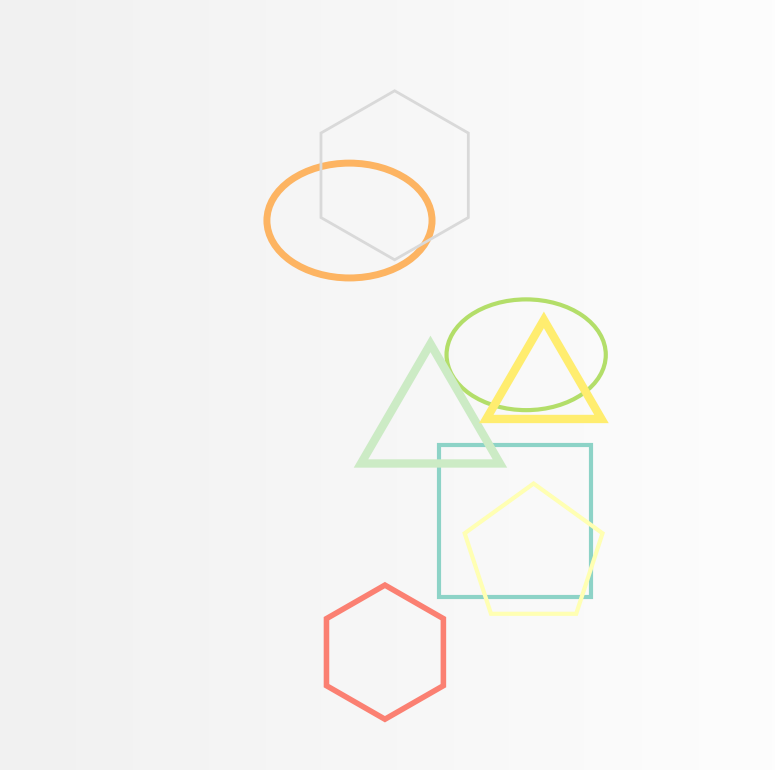[{"shape": "square", "thickness": 1.5, "radius": 0.49, "center": [0.665, 0.323]}, {"shape": "pentagon", "thickness": 1.5, "radius": 0.47, "center": [0.689, 0.279]}, {"shape": "hexagon", "thickness": 2, "radius": 0.44, "center": [0.497, 0.153]}, {"shape": "oval", "thickness": 2.5, "radius": 0.53, "center": [0.451, 0.714]}, {"shape": "oval", "thickness": 1.5, "radius": 0.51, "center": [0.679, 0.539]}, {"shape": "hexagon", "thickness": 1, "radius": 0.55, "center": [0.509, 0.772]}, {"shape": "triangle", "thickness": 3, "radius": 0.52, "center": [0.555, 0.45]}, {"shape": "triangle", "thickness": 3, "radius": 0.43, "center": [0.702, 0.499]}]